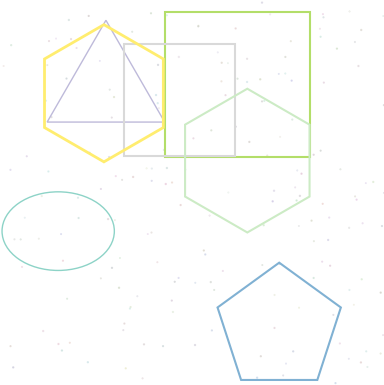[{"shape": "oval", "thickness": 1, "radius": 0.73, "center": [0.151, 0.4]}, {"shape": "triangle", "thickness": 1, "radius": 0.88, "center": [0.275, 0.771]}, {"shape": "pentagon", "thickness": 1.5, "radius": 0.84, "center": [0.725, 0.149]}, {"shape": "square", "thickness": 1.5, "radius": 0.94, "center": [0.617, 0.78]}, {"shape": "square", "thickness": 1.5, "radius": 0.72, "center": [0.466, 0.741]}, {"shape": "hexagon", "thickness": 1.5, "radius": 0.93, "center": [0.642, 0.583]}, {"shape": "hexagon", "thickness": 2, "radius": 0.89, "center": [0.27, 0.758]}]